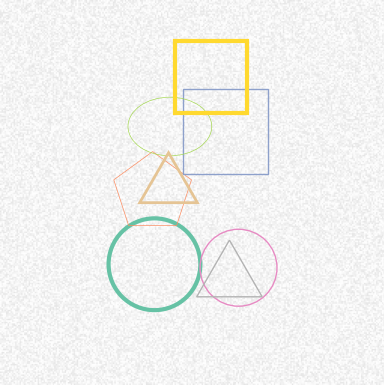[{"shape": "circle", "thickness": 3, "radius": 0.6, "center": [0.401, 0.314]}, {"shape": "pentagon", "thickness": 0.5, "radius": 0.53, "center": [0.396, 0.5]}, {"shape": "square", "thickness": 1, "radius": 0.56, "center": [0.586, 0.659]}, {"shape": "circle", "thickness": 1, "radius": 0.5, "center": [0.62, 0.305]}, {"shape": "oval", "thickness": 0.5, "radius": 0.54, "center": [0.441, 0.671]}, {"shape": "square", "thickness": 3, "radius": 0.47, "center": [0.549, 0.799]}, {"shape": "triangle", "thickness": 2, "radius": 0.43, "center": [0.438, 0.517]}, {"shape": "triangle", "thickness": 1, "radius": 0.49, "center": [0.596, 0.278]}]